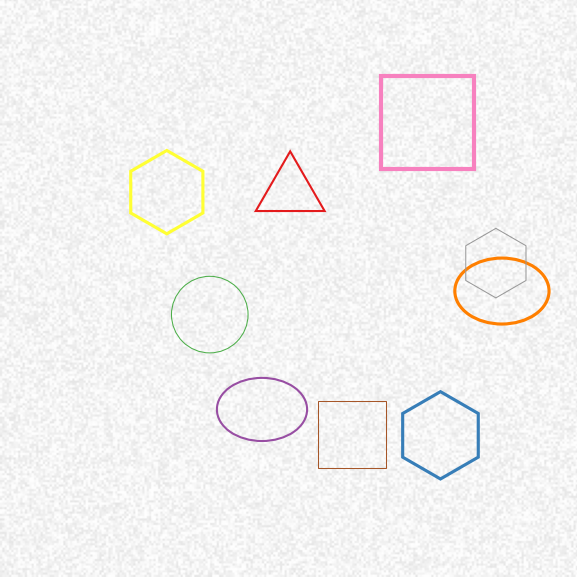[{"shape": "triangle", "thickness": 1, "radius": 0.34, "center": [0.502, 0.668]}, {"shape": "hexagon", "thickness": 1.5, "radius": 0.38, "center": [0.763, 0.245]}, {"shape": "circle", "thickness": 0.5, "radius": 0.33, "center": [0.363, 0.454]}, {"shape": "oval", "thickness": 1, "radius": 0.39, "center": [0.454, 0.29]}, {"shape": "oval", "thickness": 1.5, "radius": 0.41, "center": [0.869, 0.495]}, {"shape": "hexagon", "thickness": 1.5, "radius": 0.36, "center": [0.289, 0.666]}, {"shape": "square", "thickness": 0.5, "radius": 0.29, "center": [0.61, 0.247]}, {"shape": "square", "thickness": 2, "radius": 0.4, "center": [0.741, 0.787]}, {"shape": "hexagon", "thickness": 0.5, "radius": 0.3, "center": [0.859, 0.544]}]